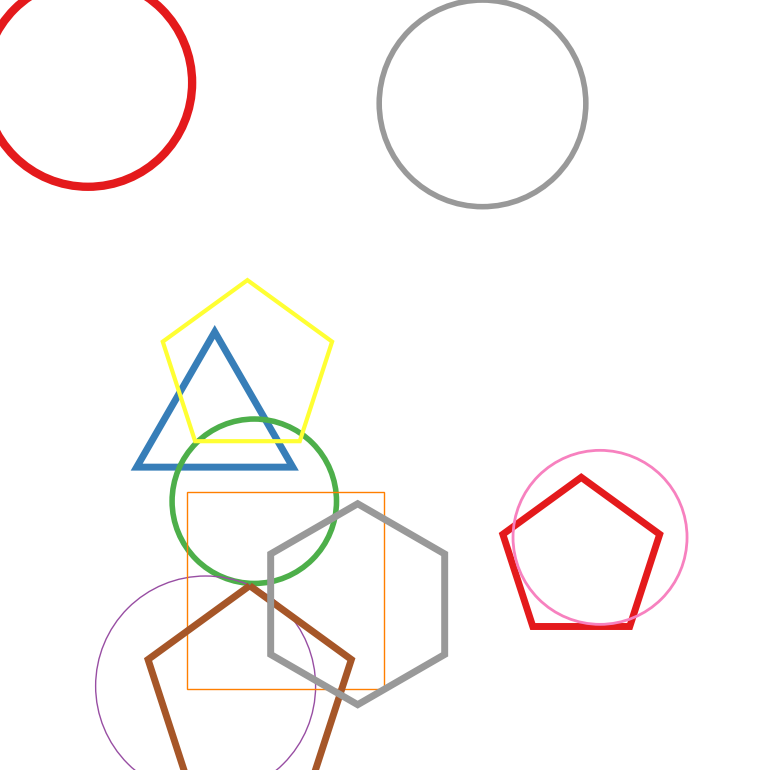[{"shape": "pentagon", "thickness": 2.5, "radius": 0.54, "center": [0.755, 0.273]}, {"shape": "circle", "thickness": 3, "radius": 0.68, "center": [0.114, 0.893]}, {"shape": "triangle", "thickness": 2.5, "radius": 0.59, "center": [0.279, 0.452]}, {"shape": "circle", "thickness": 2, "radius": 0.53, "center": [0.33, 0.349]}, {"shape": "circle", "thickness": 0.5, "radius": 0.71, "center": [0.267, 0.109]}, {"shape": "square", "thickness": 0.5, "radius": 0.64, "center": [0.37, 0.233]}, {"shape": "pentagon", "thickness": 1.5, "radius": 0.58, "center": [0.321, 0.521]}, {"shape": "pentagon", "thickness": 2.5, "radius": 0.69, "center": [0.324, 0.101]}, {"shape": "circle", "thickness": 1, "radius": 0.56, "center": [0.779, 0.302]}, {"shape": "circle", "thickness": 2, "radius": 0.67, "center": [0.627, 0.866]}, {"shape": "hexagon", "thickness": 2.5, "radius": 0.65, "center": [0.465, 0.215]}]